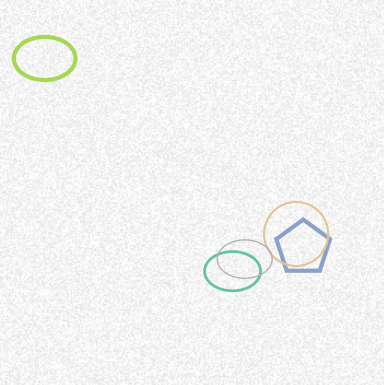[{"shape": "oval", "thickness": 2, "radius": 0.36, "center": [0.604, 0.296]}, {"shape": "pentagon", "thickness": 3, "radius": 0.37, "center": [0.788, 0.356]}, {"shape": "oval", "thickness": 3, "radius": 0.4, "center": [0.116, 0.848]}, {"shape": "circle", "thickness": 1.5, "radius": 0.42, "center": [0.769, 0.392]}, {"shape": "oval", "thickness": 1, "radius": 0.36, "center": [0.636, 0.327]}]